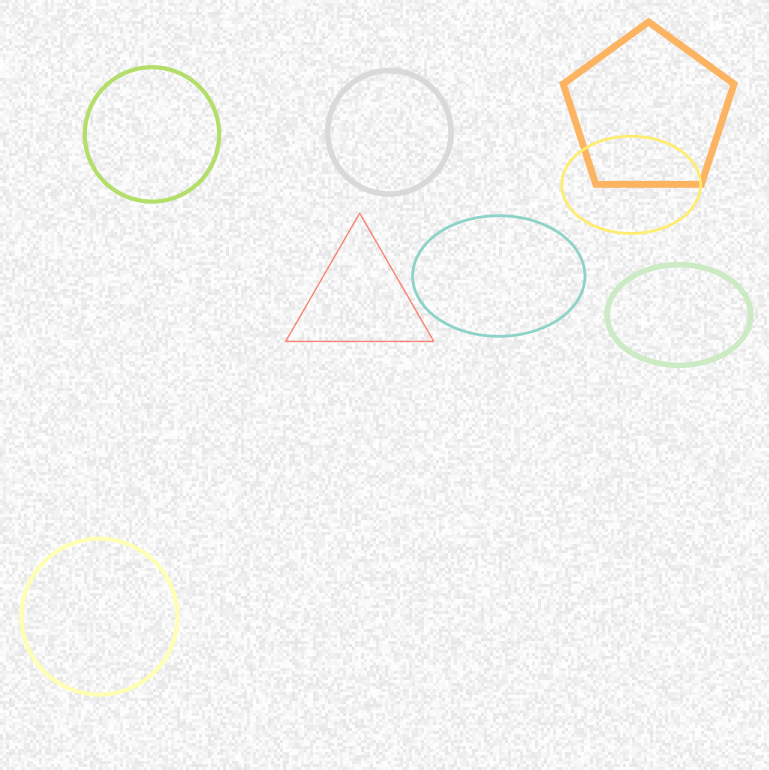[{"shape": "oval", "thickness": 1, "radius": 0.56, "center": [0.648, 0.642]}, {"shape": "circle", "thickness": 1.5, "radius": 0.51, "center": [0.129, 0.199]}, {"shape": "triangle", "thickness": 0.5, "radius": 0.56, "center": [0.467, 0.612]}, {"shape": "pentagon", "thickness": 2.5, "radius": 0.58, "center": [0.842, 0.855]}, {"shape": "circle", "thickness": 1.5, "radius": 0.44, "center": [0.197, 0.825]}, {"shape": "circle", "thickness": 2, "radius": 0.4, "center": [0.506, 0.828]}, {"shape": "oval", "thickness": 2, "radius": 0.47, "center": [0.882, 0.591]}, {"shape": "oval", "thickness": 1, "radius": 0.45, "center": [0.82, 0.76]}]